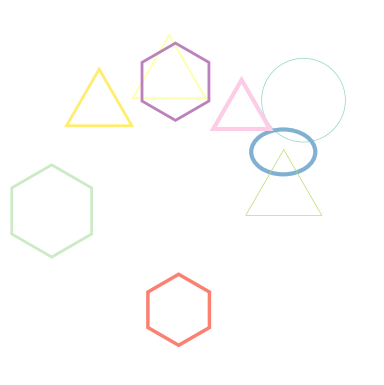[{"shape": "circle", "thickness": 0.5, "radius": 0.54, "center": [0.788, 0.74]}, {"shape": "triangle", "thickness": 1.5, "radius": 0.55, "center": [0.44, 0.799]}, {"shape": "hexagon", "thickness": 2.5, "radius": 0.46, "center": [0.464, 0.195]}, {"shape": "oval", "thickness": 3, "radius": 0.42, "center": [0.736, 0.605]}, {"shape": "triangle", "thickness": 0.5, "radius": 0.57, "center": [0.737, 0.498]}, {"shape": "triangle", "thickness": 3, "radius": 0.42, "center": [0.627, 0.708]}, {"shape": "hexagon", "thickness": 2, "radius": 0.5, "center": [0.456, 0.788]}, {"shape": "hexagon", "thickness": 2, "radius": 0.6, "center": [0.134, 0.452]}, {"shape": "triangle", "thickness": 2, "radius": 0.49, "center": [0.258, 0.722]}]